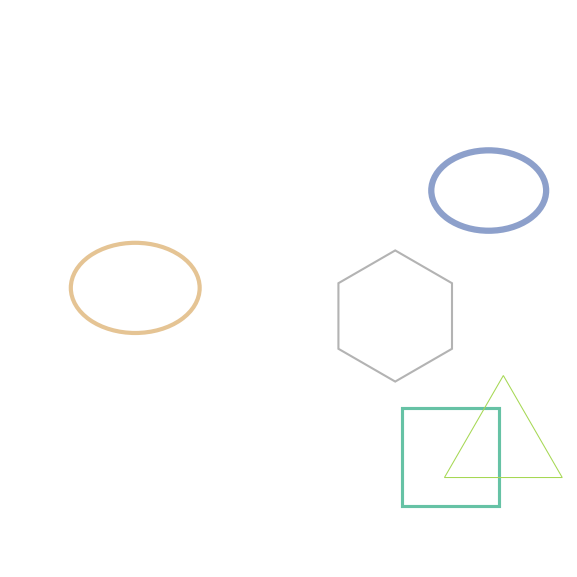[{"shape": "square", "thickness": 1.5, "radius": 0.42, "center": [0.78, 0.208]}, {"shape": "oval", "thickness": 3, "radius": 0.5, "center": [0.846, 0.669]}, {"shape": "triangle", "thickness": 0.5, "radius": 0.59, "center": [0.872, 0.231]}, {"shape": "oval", "thickness": 2, "radius": 0.56, "center": [0.234, 0.501]}, {"shape": "hexagon", "thickness": 1, "radius": 0.57, "center": [0.684, 0.452]}]